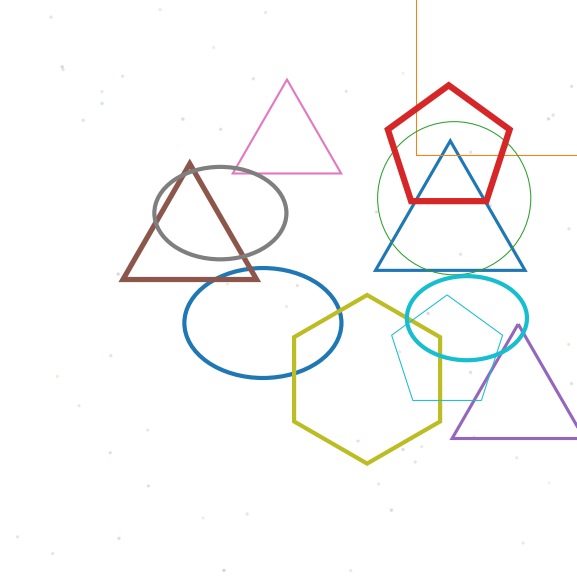[{"shape": "triangle", "thickness": 1.5, "radius": 0.75, "center": [0.78, 0.606]}, {"shape": "oval", "thickness": 2, "radius": 0.68, "center": [0.455, 0.44]}, {"shape": "square", "thickness": 0.5, "radius": 0.71, "center": [0.863, 0.873]}, {"shape": "circle", "thickness": 0.5, "radius": 0.66, "center": [0.786, 0.656]}, {"shape": "pentagon", "thickness": 3, "radius": 0.55, "center": [0.777, 0.741]}, {"shape": "triangle", "thickness": 1.5, "radius": 0.66, "center": [0.897, 0.306]}, {"shape": "triangle", "thickness": 2.5, "radius": 0.67, "center": [0.329, 0.582]}, {"shape": "triangle", "thickness": 1, "radius": 0.54, "center": [0.497, 0.753]}, {"shape": "oval", "thickness": 2, "radius": 0.57, "center": [0.382, 0.63]}, {"shape": "hexagon", "thickness": 2, "radius": 0.73, "center": [0.636, 0.342]}, {"shape": "pentagon", "thickness": 0.5, "radius": 0.5, "center": [0.774, 0.387]}, {"shape": "oval", "thickness": 2, "radius": 0.52, "center": [0.809, 0.448]}]